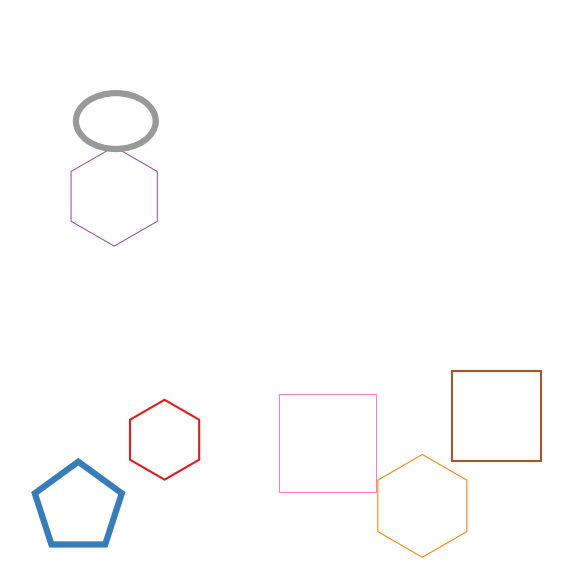[{"shape": "hexagon", "thickness": 1, "radius": 0.35, "center": [0.285, 0.238]}, {"shape": "pentagon", "thickness": 3, "radius": 0.4, "center": [0.136, 0.12]}, {"shape": "hexagon", "thickness": 0.5, "radius": 0.43, "center": [0.198, 0.659]}, {"shape": "hexagon", "thickness": 0.5, "radius": 0.44, "center": [0.731, 0.123]}, {"shape": "square", "thickness": 1, "radius": 0.39, "center": [0.86, 0.279]}, {"shape": "square", "thickness": 0.5, "radius": 0.42, "center": [0.567, 0.232]}, {"shape": "oval", "thickness": 3, "radius": 0.35, "center": [0.201, 0.79]}]